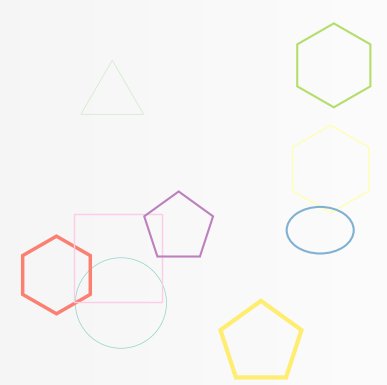[{"shape": "circle", "thickness": 0.5, "radius": 0.59, "center": [0.312, 0.213]}, {"shape": "hexagon", "thickness": 1, "radius": 0.57, "center": [0.853, 0.561]}, {"shape": "hexagon", "thickness": 2.5, "radius": 0.5, "center": [0.146, 0.286]}, {"shape": "oval", "thickness": 1.5, "radius": 0.43, "center": [0.826, 0.402]}, {"shape": "hexagon", "thickness": 1.5, "radius": 0.54, "center": [0.861, 0.83]}, {"shape": "square", "thickness": 1, "radius": 0.57, "center": [0.304, 0.33]}, {"shape": "pentagon", "thickness": 1.5, "radius": 0.47, "center": [0.461, 0.409]}, {"shape": "triangle", "thickness": 0.5, "radius": 0.47, "center": [0.29, 0.75]}, {"shape": "pentagon", "thickness": 3, "radius": 0.55, "center": [0.673, 0.109]}]